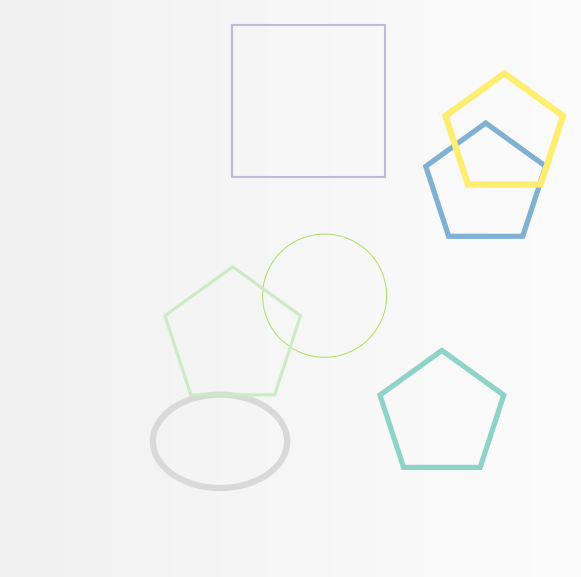[{"shape": "pentagon", "thickness": 2.5, "radius": 0.56, "center": [0.76, 0.28]}, {"shape": "square", "thickness": 1, "radius": 0.66, "center": [0.531, 0.824]}, {"shape": "pentagon", "thickness": 2.5, "radius": 0.54, "center": [0.836, 0.678]}, {"shape": "circle", "thickness": 0.5, "radius": 0.53, "center": [0.558, 0.487]}, {"shape": "oval", "thickness": 3, "radius": 0.58, "center": [0.379, 0.235]}, {"shape": "pentagon", "thickness": 1.5, "radius": 0.61, "center": [0.4, 0.415]}, {"shape": "pentagon", "thickness": 3, "radius": 0.53, "center": [0.868, 0.766]}]